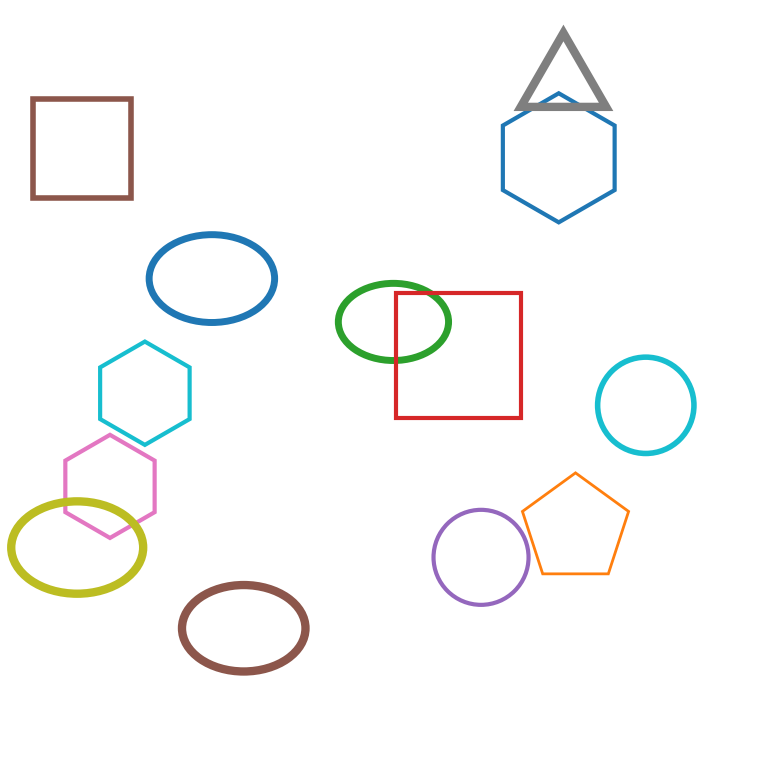[{"shape": "hexagon", "thickness": 1.5, "radius": 0.42, "center": [0.726, 0.795]}, {"shape": "oval", "thickness": 2.5, "radius": 0.41, "center": [0.275, 0.638]}, {"shape": "pentagon", "thickness": 1, "radius": 0.36, "center": [0.747, 0.313]}, {"shape": "oval", "thickness": 2.5, "radius": 0.36, "center": [0.511, 0.582]}, {"shape": "square", "thickness": 1.5, "radius": 0.4, "center": [0.596, 0.538]}, {"shape": "circle", "thickness": 1.5, "radius": 0.31, "center": [0.625, 0.276]}, {"shape": "square", "thickness": 2, "radius": 0.32, "center": [0.106, 0.808]}, {"shape": "oval", "thickness": 3, "radius": 0.4, "center": [0.317, 0.184]}, {"shape": "hexagon", "thickness": 1.5, "radius": 0.33, "center": [0.143, 0.368]}, {"shape": "triangle", "thickness": 3, "radius": 0.32, "center": [0.732, 0.893]}, {"shape": "oval", "thickness": 3, "radius": 0.43, "center": [0.1, 0.289]}, {"shape": "hexagon", "thickness": 1.5, "radius": 0.34, "center": [0.188, 0.489]}, {"shape": "circle", "thickness": 2, "radius": 0.31, "center": [0.839, 0.474]}]